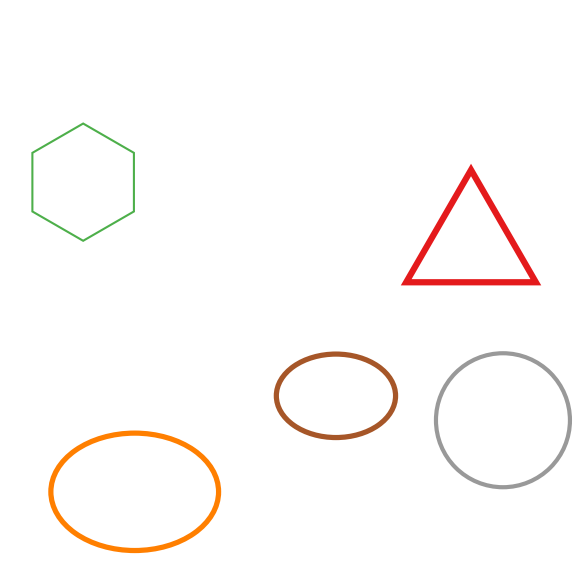[{"shape": "triangle", "thickness": 3, "radius": 0.65, "center": [0.816, 0.575]}, {"shape": "hexagon", "thickness": 1, "radius": 0.51, "center": [0.144, 0.684]}, {"shape": "oval", "thickness": 2.5, "radius": 0.73, "center": [0.233, 0.147]}, {"shape": "oval", "thickness": 2.5, "radius": 0.52, "center": [0.582, 0.314]}, {"shape": "circle", "thickness": 2, "radius": 0.58, "center": [0.871, 0.271]}]